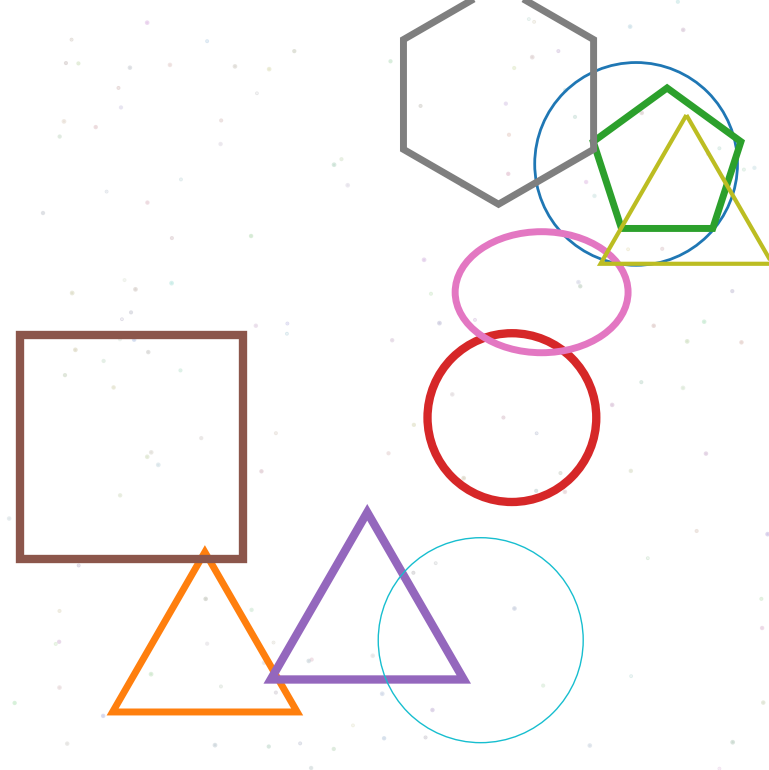[{"shape": "circle", "thickness": 1, "radius": 0.66, "center": [0.826, 0.787]}, {"shape": "triangle", "thickness": 2.5, "radius": 0.69, "center": [0.266, 0.145]}, {"shape": "pentagon", "thickness": 2.5, "radius": 0.5, "center": [0.866, 0.785]}, {"shape": "circle", "thickness": 3, "radius": 0.55, "center": [0.665, 0.458]}, {"shape": "triangle", "thickness": 3, "radius": 0.72, "center": [0.477, 0.19]}, {"shape": "square", "thickness": 3, "radius": 0.73, "center": [0.171, 0.42]}, {"shape": "oval", "thickness": 2.5, "radius": 0.56, "center": [0.703, 0.621]}, {"shape": "hexagon", "thickness": 2.5, "radius": 0.71, "center": [0.647, 0.877]}, {"shape": "triangle", "thickness": 1.5, "radius": 0.64, "center": [0.891, 0.722]}, {"shape": "circle", "thickness": 0.5, "radius": 0.67, "center": [0.624, 0.169]}]